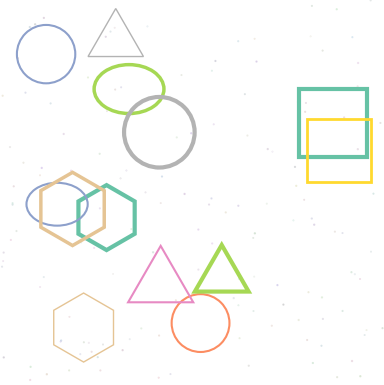[{"shape": "hexagon", "thickness": 3, "radius": 0.42, "center": [0.277, 0.435]}, {"shape": "square", "thickness": 3, "radius": 0.44, "center": [0.865, 0.681]}, {"shape": "circle", "thickness": 1.5, "radius": 0.38, "center": [0.521, 0.161]}, {"shape": "oval", "thickness": 1.5, "radius": 0.4, "center": [0.148, 0.47]}, {"shape": "circle", "thickness": 1.5, "radius": 0.38, "center": [0.12, 0.859]}, {"shape": "triangle", "thickness": 1.5, "radius": 0.49, "center": [0.417, 0.264]}, {"shape": "triangle", "thickness": 3, "radius": 0.4, "center": [0.576, 0.283]}, {"shape": "oval", "thickness": 2.5, "radius": 0.45, "center": [0.335, 0.769]}, {"shape": "square", "thickness": 2, "radius": 0.41, "center": [0.88, 0.609]}, {"shape": "hexagon", "thickness": 1, "radius": 0.45, "center": [0.217, 0.149]}, {"shape": "hexagon", "thickness": 2.5, "radius": 0.48, "center": [0.188, 0.457]}, {"shape": "triangle", "thickness": 1, "radius": 0.42, "center": [0.301, 0.895]}, {"shape": "circle", "thickness": 3, "radius": 0.46, "center": [0.414, 0.657]}]